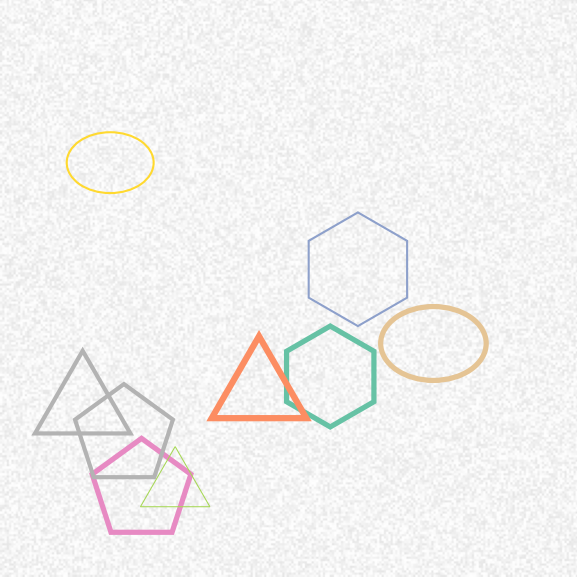[{"shape": "hexagon", "thickness": 2.5, "radius": 0.44, "center": [0.572, 0.347]}, {"shape": "triangle", "thickness": 3, "radius": 0.47, "center": [0.449, 0.322]}, {"shape": "hexagon", "thickness": 1, "radius": 0.49, "center": [0.62, 0.533]}, {"shape": "pentagon", "thickness": 2.5, "radius": 0.45, "center": [0.245, 0.15]}, {"shape": "triangle", "thickness": 0.5, "radius": 0.35, "center": [0.303, 0.156]}, {"shape": "oval", "thickness": 1, "radius": 0.38, "center": [0.191, 0.717]}, {"shape": "oval", "thickness": 2.5, "radius": 0.46, "center": [0.751, 0.404]}, {"shape": "triangle", "thickness": 2, "radius": 0.48, "center": [0.143, 0.296]}, {"shape": "pentagon", "thickness": 2, "radius": 0.45, "center": [0.215, 0.245]}]